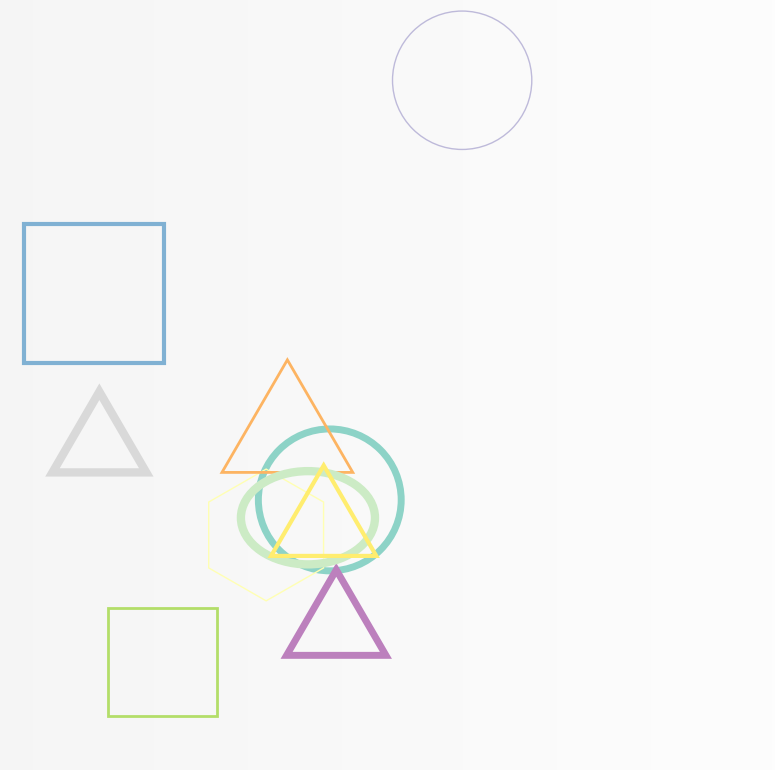[{"shape": "circle", "thickness": 2.5, "radius": 0.46, "center": [0.426, 0.351]}, {"shape": "hexagon", "thickness": 0.5, "radius": 0.43, "center": [0.343, 0.305]}, {"shape": "circle", "thickness": 0.5, "radius": 0.45, "center": [0.596, 0.896]}, {"shape": "square", "thickness": 1.5, "radius": 0.45, "center": [0.122, 0.618]}, {"shape": "triangle", "thickness": 1, "radius": 0.49, "center": [0.371, 0.435]}, {"shape": "square", "thickness": 1, "radius": 0.35, "center": [0.21, 0.14]}, {"shape": "triangle", "thickness": 3, "radius": 0.35, "center": [0.128, 0.421]}, {"shape": "triangle", "thickness": 2.5, "radius": 0.37, "center": [0.434, 0.186]}, {"shape": "oval", "thickness": 3, "radius": 0.43, "center": [0.397, 0.328]}, {"shape": "triangle", "thickness": 1.5, "radius": 0.39, "center": [0.418, 0.317]}]